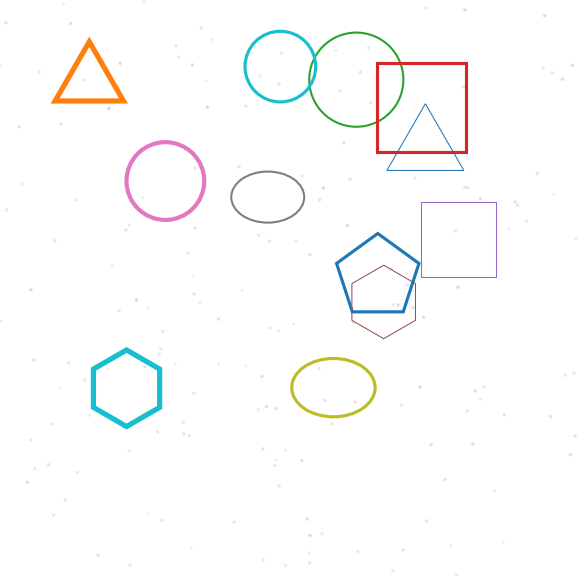[{"shape": "triangle", "thickness": 0.5, "radius": 0.39, "center": [0.737, 0.742]}, {"shape": "pentagon", "thickness": 1.5, "radius": 0.37, "center": [0.654, 0.52]}, {"shape": "triangle", "thickness": 2.5, "radius": 0.34, "center": [0.155, 0.858]}, {"shape": "circle", "thickness": 1, "radius": 0.41, "center": [0.617, 0.861]}, {"shape": "square", "thickness": 1.5, "radius": 0.39, "center": [0.73, 0.813]}, {"shape": "square", "thickness": 0.5, "radius": 0.32, "center": [0.794, 0.584]}, {"shape": "hexagon", "thickness": 0.5, "radius": 0.32, "center": [0.664, 0.476]}, {"shape": "circle", "thickness": 2, "radius": 0.34, "center": [0.286, 0.686]}, {"shape": "oval", "thickness": 1, "radius": 0.32, "center": [0.464, 0.658]}, {"shape": "oval", "thickness": 1.5, "radius": 0.36, "center": [0.577, 0.328]}, {"shape": "hexagon", "thickness": 2.5, "radius": 0.33, "center": [0.219, 0.327]}, {"shape": "circle", "thickness": 1.5, "radius": 0.31, "center": [0.485, 0.884]}]